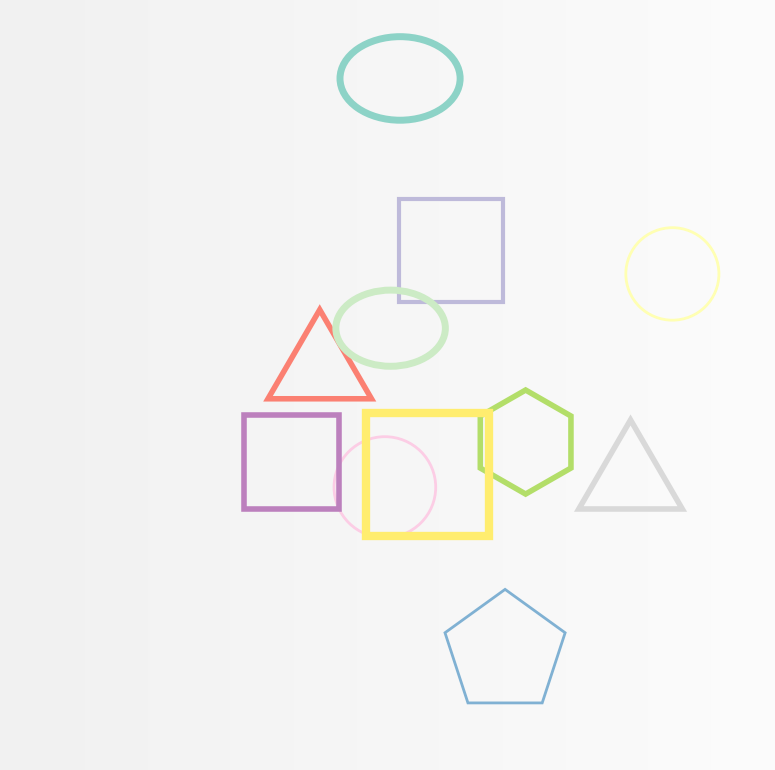[{"shape": "oval", "thickness": 2.5, "radius": 0.39, "center": [0.516, 0.898]}, {"shape": "circle", "thickness": 1, "radius": 0.3, "center": [0.868, 0.644]}, {"shape": "square", "thickness": 1.5, "radius": 0.33, "center": [0.582, 0.675]}, {"shape": "triangle", "thickness": 2, "radius": 0.39, "center": [0.413, 0.521]}, {"shape": "pentagon", "thickness": 1, "radius": 0.41, "center": [0.652, 0.153]}, {"shape": "hexagon", "thickness": 2, "radius": 0.34, "center": [0.678, 0.426]}, {"shape": "circle", "thickness": 1, "radius": 0.33, "center": [0.497, 0.367]}, {"shape": "triangle", "thickness": 2, "radius": 0.39, "center": [0.814, 0.378]}, {"shape": "square", "thickness": 2, "radius": 0.31, "center": [0.376, 0.4]}, {"shape": "oval", "thickness": 2.5, "radius": 0.35, "center": [0.504, 0.574]}, {"shape": "square", "thickness": 3, "radius": 0.4, "center": [0.552, 0.384]}]